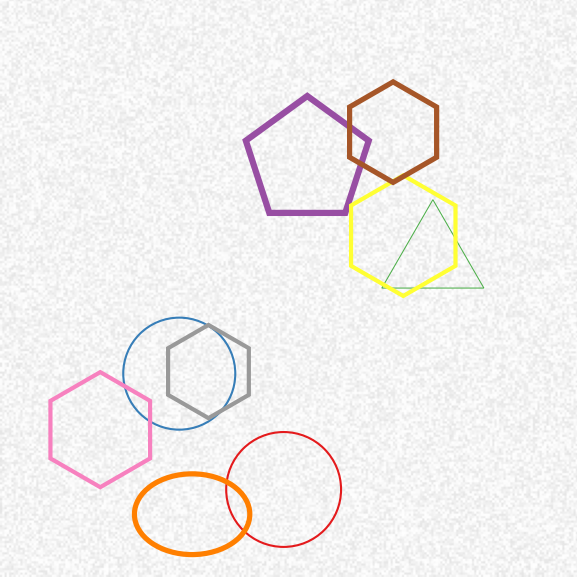[{"shape": "circle", "thickness": 1, "radius": 0.5, "center": [0.491, 0.152]}, {"shape": "circle", "thickness": 1, "radius": 0.48, "center": [0.31, 0.352]}, {"shape": "triangle", "thickness": 0.5, "radius": 0.51, "center": [0.75, 0.551]}, {"shape": "pentagon", "thickness": 3, "radius": 0.56, "center": [0.532, 0.721]}, {"shape": "oval", "thickness": 2.5, "radius": 0.5, "center": [0.333, 0.109]}, {"shape": "hexagon", "thickness": 2, "radius": 0.52, "center": [0.698, 0.591]}, {"shape": "hexagon", "thickness": 2.5, "radius": 0.44, "center": [0.681, 0.77]}, {"shape": "hexagon", "thickness": 2, "radius": 0.5, "center": [0.174, 0.255]}, {"shape": "hexagon", "thickness": 2, "radius": 0.4, "center": [0.361, 0.356]}]